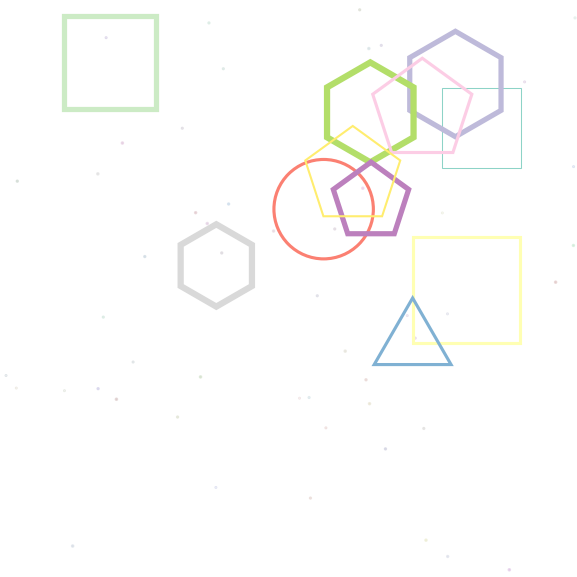[{"shape": "square", "thickness": 0.5, "radius": 0.34, "center": [0.834, 0.777]}, {"shape": "square", "thickness": 1.5, "radius": 0.46, "center": [0.808, 0.497]}, {"shape": "hexagon", "thickness": 2.5, "radius": 0.46, "center": [0.789, 0.854]}, {"shape": "circle", "thickness": 1.5, "radius": 0.43, "center": [0.56, 0.637]}, {"shape": "triangle", "thickness": 1.5, "radius": 0.38, "center": [0.715, 0.406]}, {"shape": "hexagon", "thickness": 3, "radius": 0.43, "center": [0.641, 0.805]}, {"shape": "pentagon", "thickness": 1.5, "radius": 0.45, "center": [0.731, 0.808]}, {"shape": "hexagon", "thickness": 3, "radius": 0.36, "center": [0.375, 0.539]}, {"shape": "pentagon", "thickness": 2.5, "radius": 0.34, "center": [0.642, 0.65]}, {"shape": "square", "thickness": 2.5, "radius": 0.4, "center": [0.191, 0.891]}, {"shape": "pentagon", "thickness": 1, "radius": 0.43, "center": [0.611, 0.695]}]